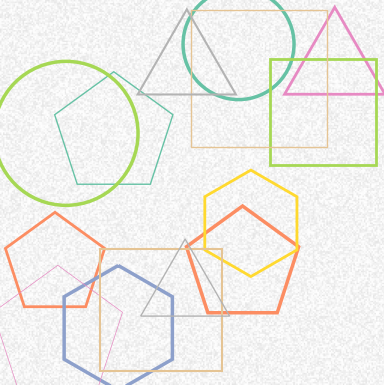[{"shape": "pentagon", "thickness": 1, "radius": 0.81, "center": [0.296, 0.652]}, {"shape": "circle", "thickness": 2.5, "radius": 0.72, "center": [0.62, 0.885]}, {"shape": "pentagon", "thickness": 2, "radius": 0.68, "center": [0.143, 0.313]}, {"shape": "pentagon", "thickness": 2.5, "radius": 0.77, "center": [0.63, 0.312]}, {"shape": "hexagon", "thickness": 2.5, "radius": 0.81, "center": [0.307, 0.148]}, {"shape": "triangle", "thickness": 2, "radius": 0.75, "center": [0.87, 0.83]}, {"shape": "pentagon", "thickness": 0.5, "radius": 0.88, "center": [0.15, 0.134]}, {"shape": "square", "thickness": 2, "radius": 0.69, "center": [0.839, 0.709]}, {"shape": "circle", "thickness": 2.5, "radius": 0.94, "center": [0.172, 0.654]}, {"shape": "hexagon", "thickness": 2, "radius": 0.69, "center": [0.652, 0.42]}, {"shape": "square", "thickness": 1.5, "radius": 0.79, "center": [0.417, 0.196]}, {"shape": "square", "thickness": 1, "radius": 0.89, "center": [0.673, 0.797]}, {"shape": "triangle", "thickness": 1, "radius": 0.67, "center": [0.481, 0.246]}, {"shape": "triangle", "thickness": 1.5, "radius": 0.74, "center": [0.485, 0.828]}]